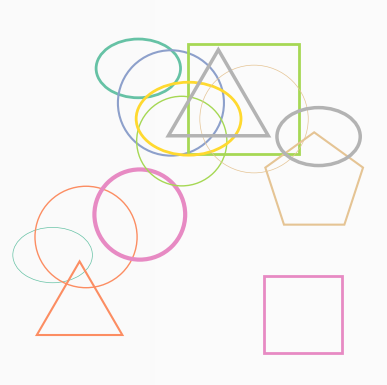[{"shape": "oval", "thickness": 2, "radius": 0.54, "center": [0.357, 0.822]}, {"shape": "oval", "thickness": 0.5, "radius": 0.51, "center": [0.136, 0.337]}, {"shape": "circle", "thickness": 1, "radius": 0.66, "center": [0.222, 0.384]}, {"shape": "triangle", "thickness": 1.5, "radius": 0.64, "center": [0.205, 0.194]}, {"shape": "circle", "thickness": 1.5, "radius": 0.68, "center": [0.441, 0.733]}, {"shape": "circle", "thickness": 3, "radius": 0.59, "center": [0.361, 0.443]}, {"shape": "square", "thickness": 2, "radius": 0.5, "center": [0.781, 0.183]}, {"shape": "square", "thickness": 2, "radius": 0.71, "center": [0.628, 0.743]}, {"shape": "circle", "thickness": 1, "radius": 0.58, "center": [0.469, 0.634]}, {"shape": "oval", "thickness": 2, "radius": 0.68, "center": [0.487, 0.692]}, {"shape": "pentagon", "thickness": 1.5, "radius": 0.66, "center": [0.811, 0.524]}, {"shape": "circle", "thickness": 0.5, "radius": 0.7, "center": [0.656, 0.691]}, {"shape": "triangle", "thickness": 2.5, "radius": 0.74, "center": [0.563, 0.722]}, {"shape": "oval", "thickness": 2.5, "radius": 0.54, "center": [0.822, 0.645]}]